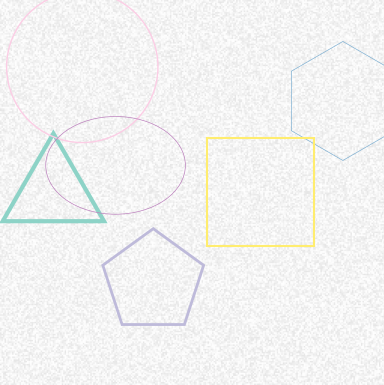[{"shape": "triangle", "thickness": 3, "radius": 0.76, "center": [0.139, 0.501]}, {"shape": "pentagon", "thickness": 2, "radius": 0.69, "center": [0.398, 0.268]}, {"shape": "hexagon", "thickness": 0.5, "radius": 0.77, "center": [0.891, 0.738]}, {"shape": "circle", "thickness": 1, "radius": 0.98, "center": [0.214, 0.826]}, {"shape": "oval", "thickness": 0.5, "radius": 0.91, "center": [0.3, 0.57]}, {"shape": "square", "thickness": 1.5, "radius": 0.7, "center": [0.676, 0.501]}]